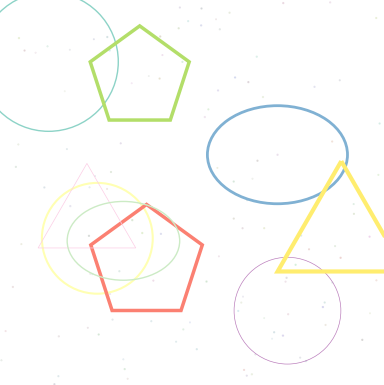[{"shape": "circle", "thickness": 1, "radius": 0.9, "center": [0.126, 0.84]}, {"shape": "circle", "thickness": 1.5, "radius": 0.72, "center": [0.253, 0.381]}, {"shape": "pentagon", "thickness": 2.5, "radius": 0.76, "center": [0.381, 0.317]}, {"shape": "oval", "thickness": 2, "radius": 0.91, "center": [0.721, 0.598]}, {"shape": "pentagon", "thickness": 2.5, "radius": 0.68, "center": [0.363, 0.798]}, {"shape": "triangle", "thickness": 0.5, "radius": 0.73, "center": [0.226, 0.429]}, {"shape": "circle", "thickness": 0.5, "radius": 0.69, "center": [0.747, 0.193]}, {"shape": "oval", "thickness": 1, "radius": 0.73, "center": [0.321, 0.374]}, {"shape": "triangle", "thickness": 3, "radius": 0.96, "center": [0.886, 0.39]}]